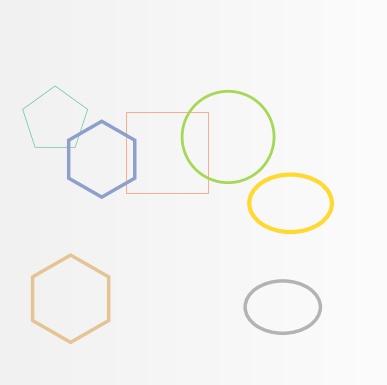[{"shape": "pentagon", "thickness": 0.5, "radius": 0.44, "center": [0.142, 0.689]}, {"shape": "square", "thickness": 0.5, "radius": 0.53, "center": [0.431, 0.603]}, {"shape": "hexagon", "thickness": 2.5, "radius": 0.49, "center": [0.263, 0.586]}, {"shape": "circle", "thickness": 2, "radius": 0.59, "center": [0.589, 0.644]}, {"shape": "oval", "thickness": 3, "radius": 0.53, "center": [0.75, 0.472]}, {"shape": "hexagon", "thickness": 2.5, "radius": 0.57, "center": [0.182, 0.224]}, {"shape": "oval", "thickness": 2.5, "radius": 0.49, "center": [0.73, 0.202]}]